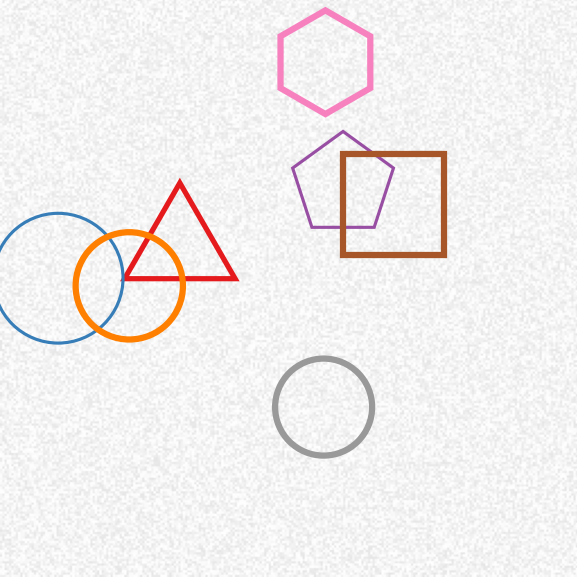[{"shape": "triangle", "thickness": 2.5, "radius": 0.55, "center": [0.311, 0.572]}, {"shape": "circle", "thickness": 1.5, "radius": 0.56, "center": [0.101, 0.517]}, {"shape": "pentagon", "thickness": 1.5, "radius": 0.46, "center": [0.594, 0.68]}, {"shape": "circle", "thickness": 3, "radius": 0.46, "center": [0.224, 0.504]}, {"shape": "square", "thickness": 3, "radius": 0.44, "center": [0.681, 0.645]}, {"shape": "hexagon", "thickness": 3, "radius": 0.45, "center": [0.563, 0.891]}, {"shape": "circle", "thickness": 3, "radius": 0.42, "center": [0.56, 0.294]}]